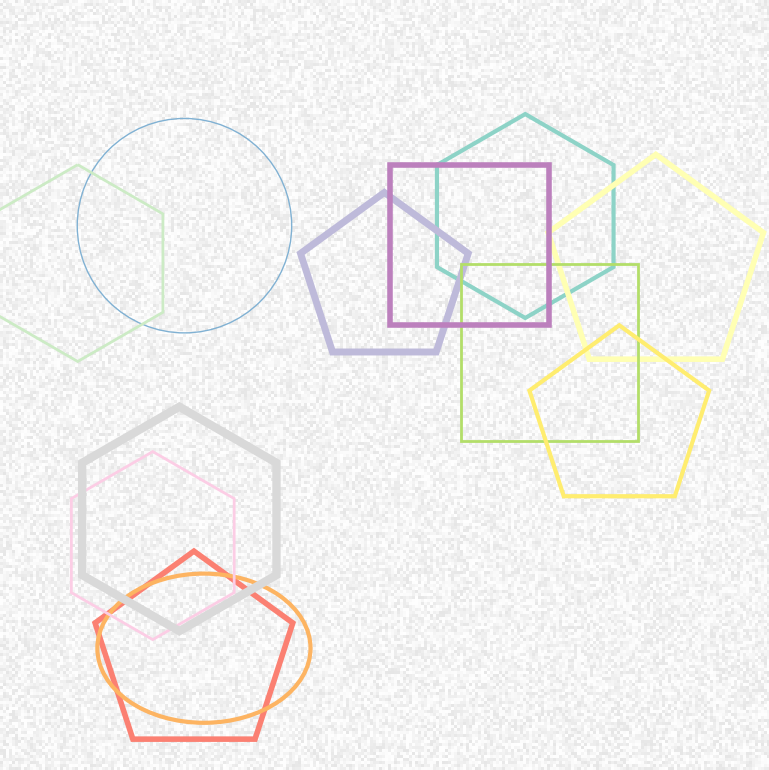[{"shape": "hexagon", "thickness": 1.5, "radius": 0.66, "center": [0.682, 0.719]}, {"shape": "pentagon", "thickness": 2, "radius": 0.73, "center": [0.852, 0.652]}, {"shape": "pentagon", "thickness": 2.5, "radius": 0.57, "center": [0.499, 0.635]}, {"shape": "pentagon", "thickness": 2, "radius": 0.67, "center": [0.252, 0.149]}, {"shape": "circle", "thickness": 0.5, "radius": 0.7, "center": [0.24, 0.707]}, {"shape": "oval", "thickness": 1.5, "radius": 0.69, "center": [0.265, 0.158]}, {"shape": "square", "thickness": 1, "radius": 0.58, "center": [0.714, 0.542]}, {"shape": "hexagon", "thickness": 1, "radius": 0.61, "center": [0.198, 0.291]}, {"shape": "hexagon", "thickness": 3, "radius": 0.73, "center": [0.233, 0.326]}, {"shape": "square", "thickness": 2, "radius": 0.52, "center": [0.61, 0.682]}, {"shape": "hexagon", "thickness": 1, "radius": 0.64, "center": [0.101, 0.658]}, {"shape": "pentagon", "thickness": 1.5, "radius": 0.61, "center": [0.804, 0.455]}]